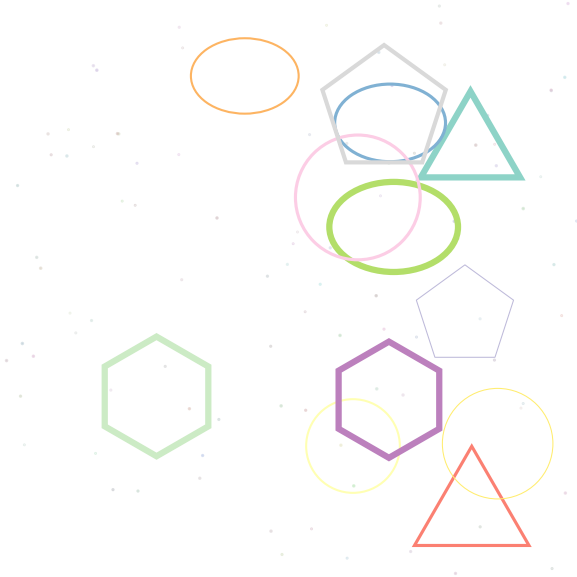[{"shape": "triangle", "thickness": 3, "radius": 0.5, "center": [0.815, 0.742]}, {"shape": "circle", "thickness": 1, "radius": 0.41, "center": [0.611, 0.227]}, {"shape": "pentagon", "thickness": 0.5, "radius": 0.44, "center": [0.805, 0.452]}, {"shape": "triangle", "thickness": 1.5, "radius": 0.57, "center": [0.817, 0.112]}, {"shape": "oval", "thickness": 1.5, "radius": 0.48, "center": [0.676, 0.786]}, {"shape": "oval", "thickness": 1, "radius": 0.47, "center": [0.424, 0.868]}, {"shape": "oval", "thickness": 3, "radius": 0.56, "center": [0.682, 0.606]}, {"shape": "circle", "thickness": 1.5, "radius": 0.54, "center": [0.62, 0.657]}, {"shape": "pentagon", "thickness": 2, "radius": 0.56, "center": [0.665, 0.809]}, {"shape": "hexagon", "thickness": 3, "radius": 0.5, "center": [0.673, 0.307]}, {"shape": "hexagon", "thickness": 3, "radius": 0.52, "center": [0.271, 0.313]}, {"shape": "circle", "thickness": 0.5, "radius": 0.48, "center": [0.862, 0.231]}]